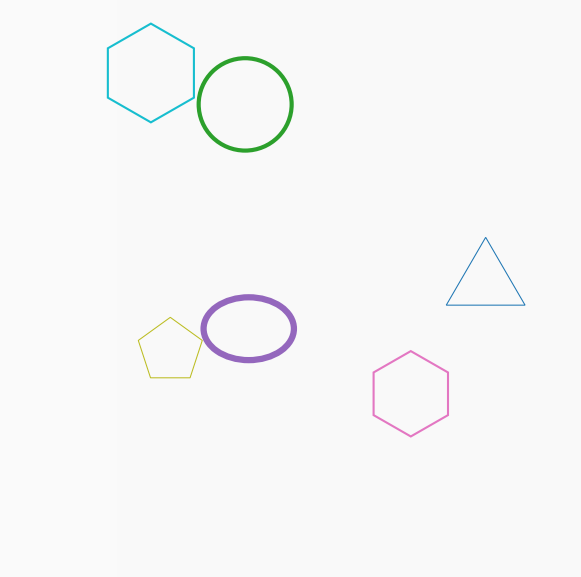[{"shape": "triangle", "thickness": 0.5, "radius": 0.39, "center": [0.836, 0.51]}, {"shape": "circle", "thickness": 2, "radius": 0.4, "center": [0.422, 0.818]}, {"shape": "oval", "thickness": 3, "radius": 0.39, "center": [0.428, 0.43]}, {"shape": "hexagon", "thickness": 1, "radius": 0.37, "center": [0.707, 0.317]}, {"shape": "pentagon", "thickness": 0.5, "radius": 0.29, "center": [0.293, 0.392]}, {"shape": "hexagon", "thickness": 1, "radius": 0.43, "center": [0.26, 0.873]}]